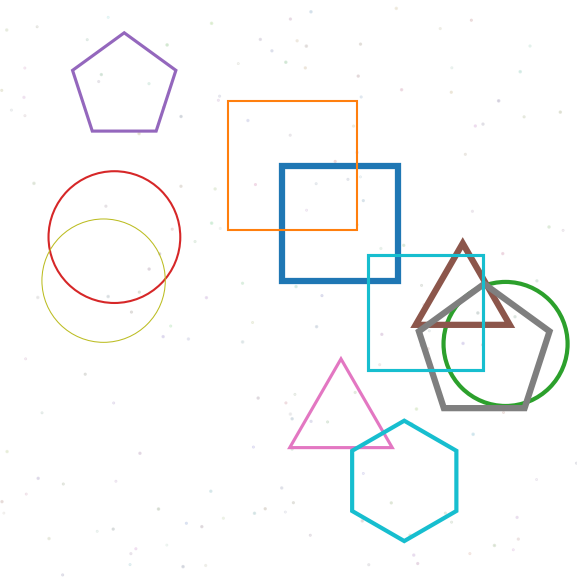[{"shape": "square", "thickness": 3, "radius": 0.5, "center": [0.589, 0.612]}, {"shape": "square", "thickness": 1, "radius": 0.56, "center": [0.507, 0.713]}, {"shape": "circle", "thickness": 2, "radius": 0.54, "center": [0.875, 0.404]}, {"shape": "circle", "thickness": 1, "radius": 0.57, "center": [0.198, 0.589]}, {"shape": "pentagon", "thickness": 1.5, "radius": 0.47, "center": [0.215, 0.848]}, {"shape": "triangle", "thickness": 3, "radius": 0.47, "center": [0.801, 0.484]}, {"shape": "triangle", "thickness": 1.5, "radius": 0.51, "center": [0.59, 0.275]}, {"shape": "pentagon", "thickness": 3, "radius": 0.59, "center": [0.838, 0.389]}, {"shape": "circle", "thickness": 0.5, "radius": 0.53, "center": [0.179, 0.513]}, {"shape": "square", "thickness": 1.5, "radius": 0.5, "center": [0.736, 0.458]}, {"shape": "hexagon", "thickness": 2, "radius": 0.52, "center": [0.7, 0.166]}]